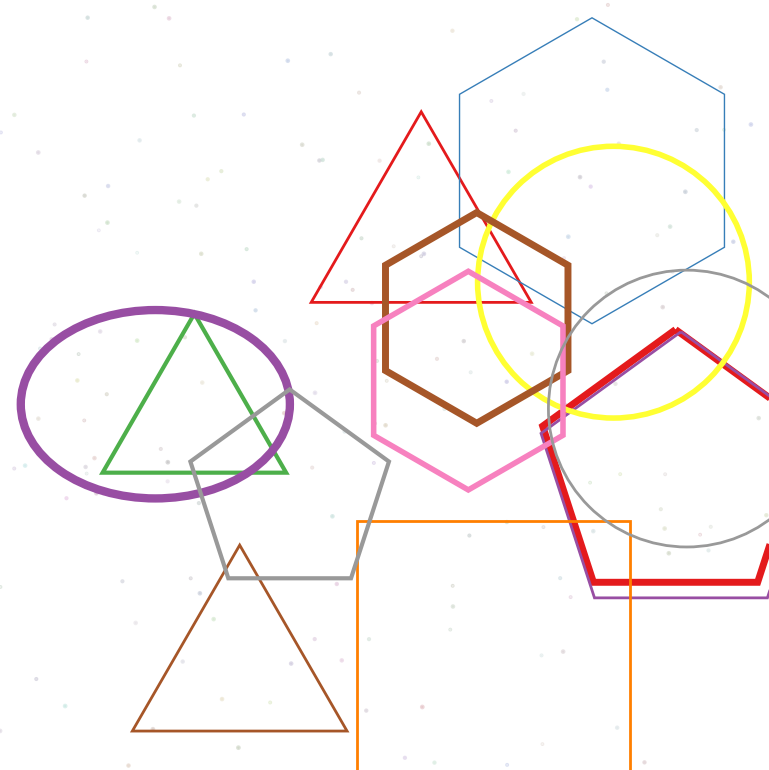[{"shape": "triangle", "thickness": 1, "radius": 0.83, "center": [0.547, 0.69]}, {"shape": "pentagon", "thickness": 2.5, "radius": 0.91, "center": [0.877, 0.391]}, {"shape": "hexagon", "thickness": 0.5, "radius": 0.99, "center": [0.769, 0.778]}, {"shape": "triangle", "thickness": 1.5, "radius": 0.69, "center": [0.252, 0.455]}, {"shape": "oval", "thickness": 3, "radius": 0.87, "center": [0.202, 0.475]}, {"shape": "pentagon", "thickness": 1, "radius": 0.96, "center": [0.884, 0.378]}, {"shape": "square", "thickness": 1, "radius": 0.89, "center": [0.641, 0.146]}, {"shape": "circle", "thickness": 2, "radius": 0.88, "center": [0.797, 0.634]}, {"shape": "hexagon", "thickness": 2.5, "radius": 0.68, "center": [0.619, 0.587]}, {"shape": "triangle", "thickness": 1, "radius": 0.8, "center": [0.311, 0.131]}, {"shape": "hexagon", "thickness": 2, "radius": 0.71, "center": [0.608, 0.506]}, {"shape": "pentagon", "thickness": 1.5, "radius": 0.68, "center": [0.376, 0.359]}, {"shape": "circle", "thickness": 1, "radius": 0.9, "center": [0.892, 0.469]}]